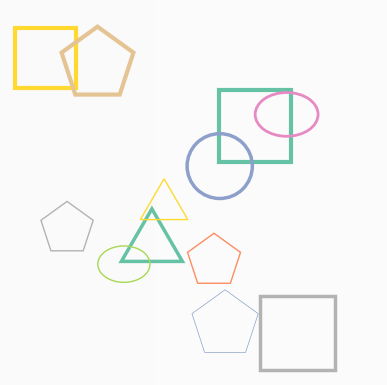[{"shape": "square", "thickness": 3, "radius": 0.47, "center": [0.658, 0.673]}, {"shape": "triangle", "thickness": 2.5, "radius": 0.45, "center": [0.392, 0.366]}, {"shape": "pentagon", "thickness": 1, "radius": 0.36, "center": [0.552, 0.322]}, {"shape": "pentagon", "thickness": 0.5, "radius": 0.45, "center": [0.581, 0.157]}, {"shape": "circle", "thickness": 2.5, "radius": 0.42, "center": [0.567, 0.569]}, {"shape": "oval", "thickness": 2, "radius": 0.41, "center": [0.74, 0.703]}, {"shape": "oval", "thickness": 1, "radius": 0.34, "center": [0.32, 0.314]}, {"shape": "square", "thickness": 3, "radius": 0.39, "center": [0.117, 0.849]}, {"shape": "triangle", "thickness": 1, "radius": 0.35, "center": [0.423, 0.465]}, {"shape": "pentagon", "thickness": 3, "radius": 0.49, "center": [0.252, 0.833]}, {"shape": "square", "thickness": 2.5, "radius": 0.48, "center": [0.768, 0.136]}, {"shape": "pentagon", "thickness": 1, "radius": 0.35, "center": [0.173, 0.406]}]